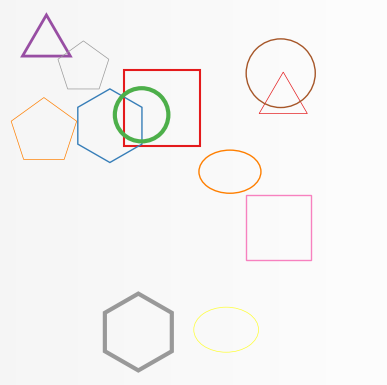[{"shape": "square", "thickness": 1.5, "radius": 0.49, "center": [0.417, 0.72]}, {"shape": "triangle", "thickness": 0.5, "radius": 0.36, "center": [0.731, 0.741]}, {"shape": "hexagon", "thickness": 1, "radius": 0.48, "center": [0.284, 0.673]}, {"shape": "circle", "thickness": 3, "radius": 0.35, "center": [0.365, 0.702]}, {"shape": "triangle", "thickness": 2, "radius": 0.36, "center": [0.12, 0.89]}, {"shape": "oval", "thickness": 1, "radius": 0.4, "center": [0.593, 0.554]}, {"shape": "pentagon", "thickness": 0.5, "radius": 0.44, "center": [0.113, 0.658]}, {"shape": "oval", "thickness": 0.5, "radius": 0.42, "center": [0.584, 0.144]}, {"shape": "circle", "thickness": 1, "radius": 0.45, "center": [0.724, 0.81]}, {"shape": "square", "thickness": 1, "radius": 0.42, "center": [0.718, 0.409]}, {"shape": "hexagon", "thickness": 3, "radius": 0.5, "center": [0.357, 0.138]}, {"shape": "pentagon", "thickness": 0.5, "radius": 0.34, "center": [0.215, 0.825]}]